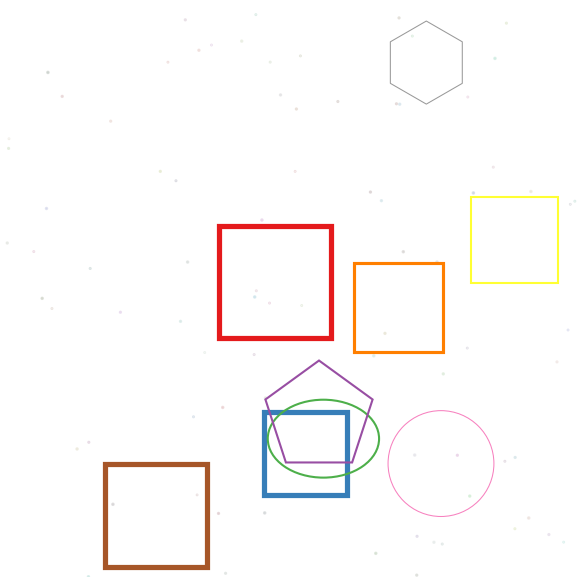[{"shape": "square", "thickness": 2.5, "radius": 0.48, "center": [0.476, 0.511]}, {"shape": "square", "thickness": 2.5, "radius": 0.36, "center": [0.528, 0.214]}, {"shape": "oval", "thickness": 1, "radius": 0.48, "center": [0.56, 0.24]}, {"shape": "pentagon", "thickness": 1, "radius": 0.49, "center": [0.552, 0.277]}, {"shape": "square", "thickness": 1.5, "radius": 0.39, "center": [0.69, 0.466]}, {"shape": "square", "thickness": 1, "radius": 0.38, "center": [0.891, 0.583]}, {"shape": "square", "thickness": 2.5, "radius": 0.44, "center": [0.27, 0.106]}, {"shape": "circle", "thickness": 0.5, "radius": 0.46, "center": [0.764, 0.196]}, {"shape": "hexagon", "thickness": 0.5, "radius": 0.36, "center": [0.738, 0.891]}]